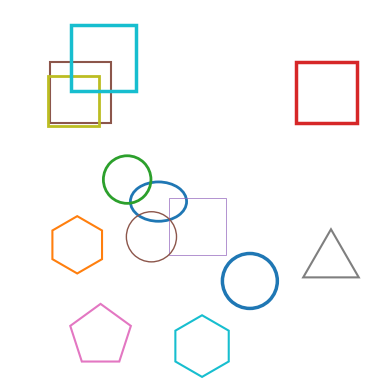[{"shape": "oval", "thickness": 2, "radius": 0.36, "center": [0.412, 0.476]}, {"shape": "circle", "thickness": 2.5, "radius": 0.36, "center": [0.649, 0.27]}, {"shape": "hexagon", "thickness": 1.5, "radius": 0.37, "center": [0.201, 0.364]}, {"shape": "circle", "thickness": 2, "radius": 0.31, "center": [0.33, 0.534]}, {"shape": "square", "thickness": 2.5, "radius": 0.4, "center": [0.848, 0.761]}, {"shape": "square", "thickness": 0.5, "radius": 0.37, "center": [0.513, 0.412]}, {"shape": "circle", "thickness": 1, "radius": 0.33, "center": [0.393, 0.385]}, {"shape": "square", "thickness": 1.5, "radius": 0.39, "center": [0.208, 0.76]}, {"shape": "pentagon", "thickness": 1.5, "radius": 0.41, "center": [0.261, 0.128]}, {"shape": "triangle", "thickness": 1.5, "radius": 0.42, "center": [0.86, 0.321]}, {"shape": "square", "thickness": 2, "radius": 0.33, "center": [0.191, 0.738]}, {"shape": "square", "thickness": 2.5, "radius": 0.42, "center": [0.269, 0.849]}, {"shape": "hexagon", "thickness": 1.5, "radius": 0.4, "center": [0.525, 0.101]}]